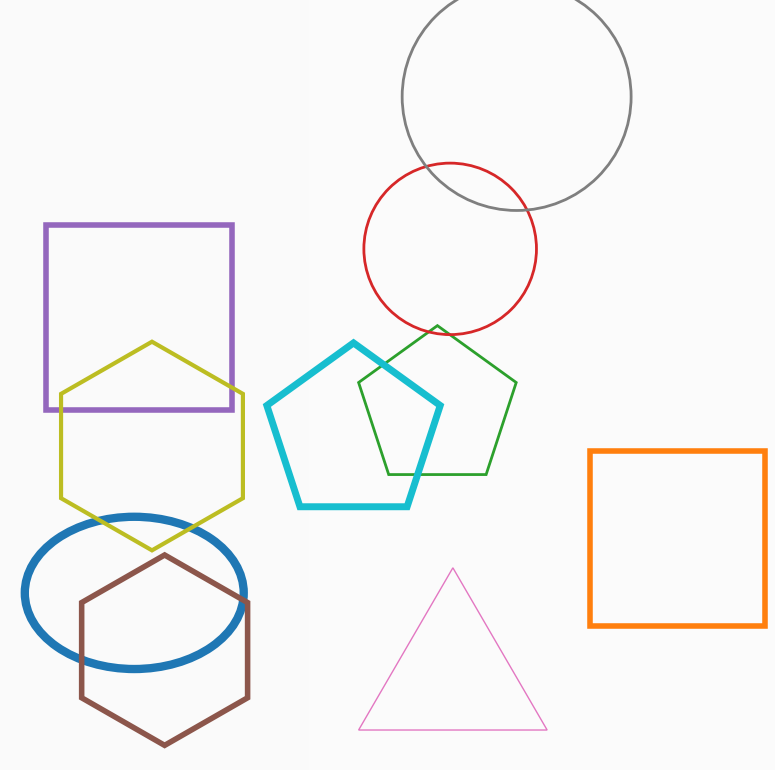[{"shape": "oval", "thickness": 3, "radius": 0.71, "center": [0.173, 0.23]}, {"shape": "square", "thickness": 2, "radius": 0.57, "center": [0.874, 0.3]}, {"shape": "pentagon", "thickness": 1, "radius": 0.53, "center": [0.564, 0.47]}, {"shape": "circle", "thickness": 1, "radius": 0.56, "center": [0.581, 0.677]}, {"shape": "square", "thickness": 2, "radius": 0.6, "center": [0.179, 0.588]}, {"shape": "hexagon", "thickness": 2, "radius": 0.62, "center": [0.212, 0.156]}, {"shape": "triangle", "thickness": 0.5, "radius": 0.7, "center": [0.584, 0.122]}, {"shape": "circle", "thickness": 1, "radius": 0.74, "center": [0.667, 0.874]}, {"shape": "hexagon", "thickness": 1.5, "radius": 0.68, "center": [0.196, 0.421]}, {"shape": "pentagon", "thickness": 2.5, "radius": 0.59, "center": [0.456, 0.437]}]